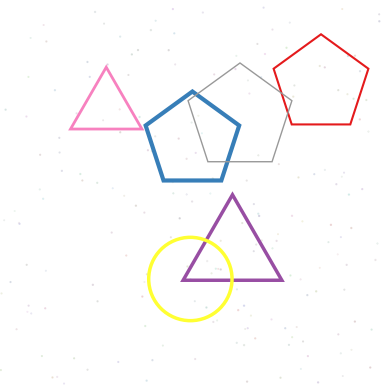[{"shape": "pentagon", "thickness": 1.5, "radius": 0.65, "center": [0.834, 0.782]}, {"shape": "pentagon", "thickness": 3, "radius": 0.64, "center": [0.5, 0.635]}, {"shape": "triangle", "thickness": 2.5, "radius": 0.74, "center": [0.604, 0.346]}, {"shape": "circle", "thickness": 2.5, "radius": 0.54, "center": [0.494, 0.275]}, {"shape": "triangle", "thickness": 2, "radius": 0.54, "center": [0.276, 0.718]}, {"shape": "pentagon", "thickness": 1, "radius": 0.71, "center": [0.623, 0.695]}]